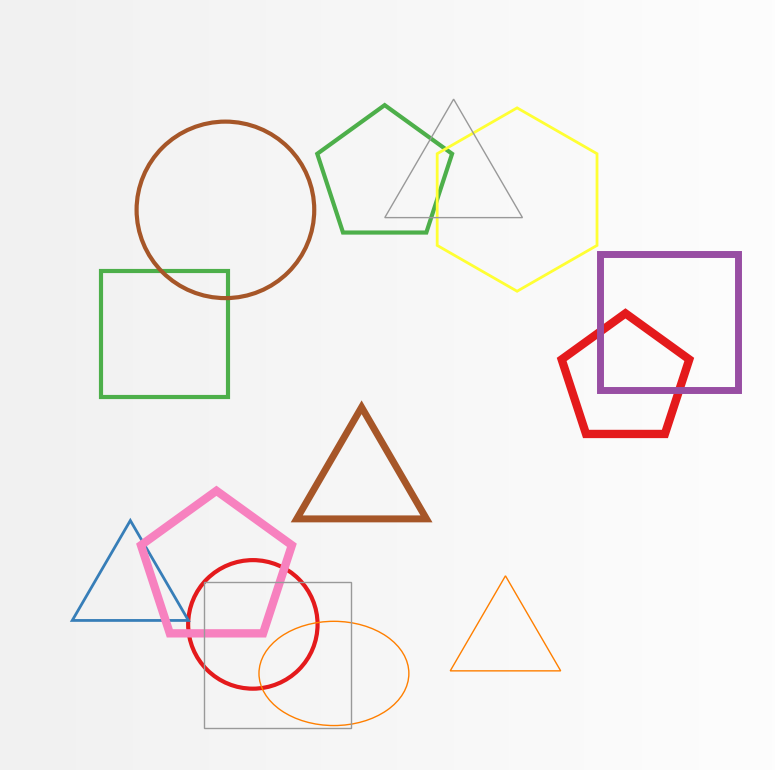[{"shape": "pentagon", "thickness": 3, "radius": 0.43, "center": [0.807, 0.506]}, {"shape": "circle", "thickness": 1.5, "radius": 0.42, "center": [0.326, 0.189]}, {"shape": "triangle", "thickness": 1, "radius": 0.43, "center": [0.168, 0.237]}, {"shape": "pentagon", "thickness": 1.5, "radius": 0.46, "center": [0.496, 0.772]}, {"shape": "square", "thickness": 1.5, "radius": 0.41, "center": [0.212, 0.566]}, {"shape": "square", "thickness": 2.5, "radius": 0.44, "center": [0.863, 0.582]}, {"shape": "triangle", "thickness": 0.5, "radius": 0.41, "center": [0.652, 0.17]}, {"shape": "oval", "thickness": 0.5, "radius": 0.48, "center": [0.431, 0.125]}, {"shape": "hexagon", "thickness": 1, "radius": 0.6, "center": [0.667, 0.741]}, {"shape": "triangle", "thickness": 2.5, "radius": 0.48, "center": [0.467, 0.374]}, {"shape": "circle", "thickness": 1.5, "radius": 0.57, "center": [0.291, 0.727]}, {"shape": "pentagon", "thickness": 3, "radius": 0.51, "center": [0.279, 0.26]}, {"shape": "square", "thickness": 0.5, "radius": 0.47, "center": [0.358, 0.149]}, {"shape": "triangle", "thickness": 0.5, "radius": 0.51, "center": [0.585, 0.769]}]